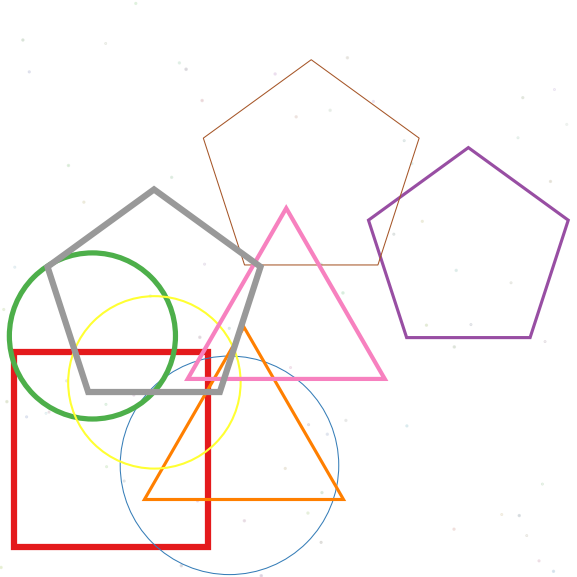[{"shape": "square", "thickness": 3, "radius": 0.84, "center": [0.192, 0.221]}, {"shape": "circle", "thickness": 0.5, "radius": 0.95, "center": [0.397, 0.193]}, {"shape": "circle", "thickness": 2.5, "radius": 0.72, "center": [0.16, 0.417]}, {"shape": "pentagon", "thickness": 1.5, "radius": 0.91, "center": [0.811, 0.562]}, {"shape": "triangle", "thickness": 1.5, "radius": 1.0, "center": [0.422, 0.234]}, {"shape": "circle", "thickness": 1, "radius": 0.75, "center": [0.267, 0.337]}, {"shape": "pentagon", "thickness": 0.5, "radius": 0.98, "center": [0.539, 0.699]}, {"shape": "triangle", "thickness": 2, "radius": 0.99, "center": [0.496, 0.442]}, {"shape": "pentagon", "thickness": 3, "radius": 0.97, "center": [0.267, 0.477]}]